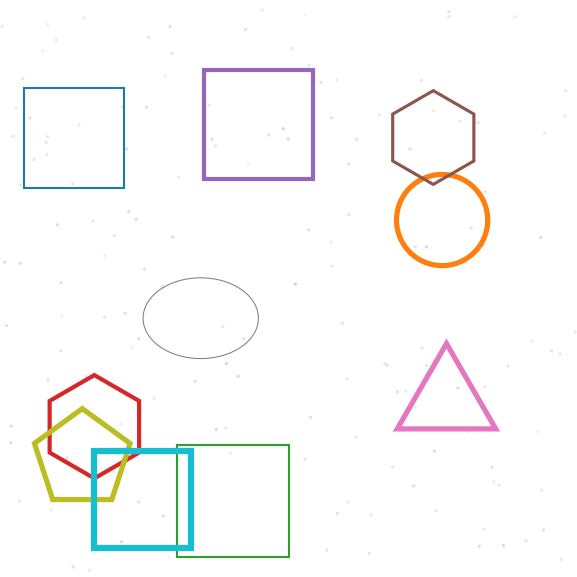[{"shape": "square", "thickness": 1, "radius": 0.43, "center": [0.128, 0.76]}, {"shape": "circle", "thickness": 2.5, "radius": 0.39, "center": [0.766, 0.618]}, {"shape": "square", "thickness": 1, "radius": 0.48, "center": [0.403, 0.131]}, {"shape": "hexagon", "thickness": 2, "radius": 0.45, "center": [0.163, 0.26]}, {"shape": "square", "thickness": 2, "radius": 0.47, "center": [0.448, 0.783]}, {"shape": "hexagon", "thickness": 1.5, "radius": 0.41, "center": [0.75, 0.761]}, {"shape": "triangle", "thickness": 2.5, "radius": 0.49, "center": [0.773, 0.306]}, {"shape": "oval", "thickness": 0.5, "radius": 0.5, "center": [0.348, 0.448]}, {"shape": "pentagon", "thickness": 2.5, "radius": 0.44, "center": [0.142, 0.205]}, {"shape": "square", "thickness": 3, "radius": 0.42, "center": [0.247, 0.135]}]